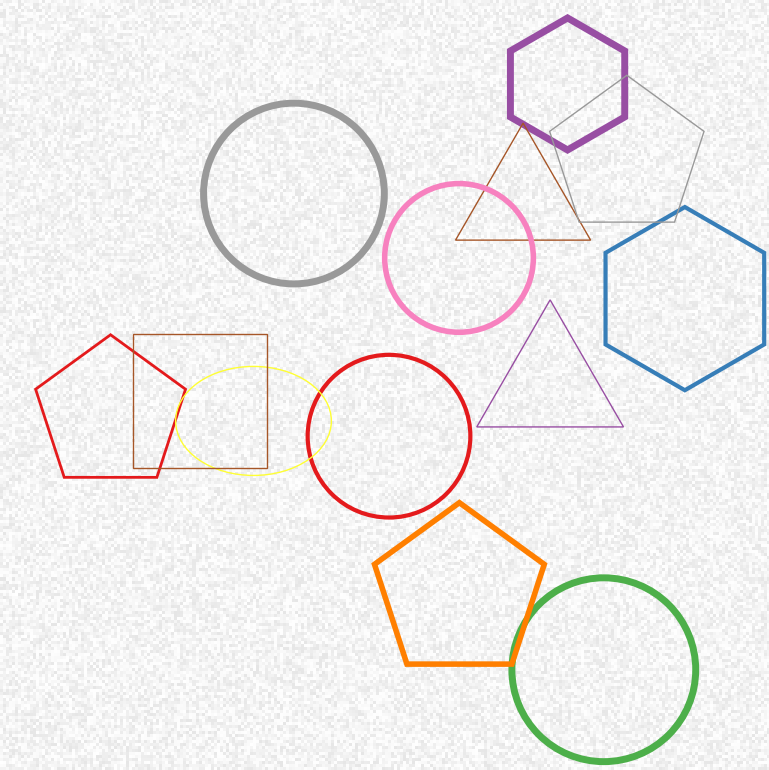[{"shape": "circle", "thickness": 1.5, "radius": 0.53, "center": [0.505, 0.434]}, {"shape": "pentagon", "thickness": 1, "radius": 0.51, "center": [0.144, 0.463]}, {"shape": "hexagon", "thickness": 1.5, "radius": 0.59, "center": [0.889, 0.612]}, {"shape": "circle", "thickness": 2.5, "radius": 0.6, "center": [0.784, 0.13]}, {"shape": "triangle", "thickness": 0.5, "radius": 0.55, "center": [0.714, 0.501]}, {"shape": "hexagon", "thickness": 2.5, "radius": 0.43, "center": [0.737, 0.891]}, {"shape": "pentagon", "thickness": 2, "radius": 0.58, "center": [0.597, 0.231]}, {"shape": "oval", "thickness": 0.5, "radius": 0.51, "center": [0.329, 0.453]}, {"shape": "triangle", "thickness": 0.5, "radius": 0.51, "center": [0.679, 0.739]}, {"shape": "square", "thickness": 0.5, "radius": 0.43, "center": [0.26, 0.479]}, {"shape": "circle", "thickness": 2, "radius": 0.48, "center": [0.596, 0.665]}, {"shape": "circle", "thickness": 2.5, "radius": 0.59, "center": [0.382, 0.749]}, {"shape": "pentagon", "thickness": 0.5, "radius": 0.53, "center": [0.814, 0.797]}]